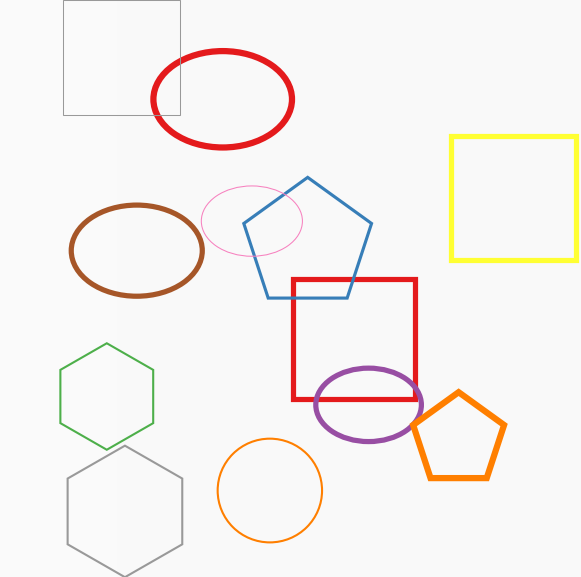[{"shape": "square", "thickness": 2.5, "radius": 0.52, "center": [0.609, 0.412]}, {"shape": "oval", "thickness": 3, "radius": 0.6, "center": [0.383, 0.827]}, {"shape": "pentagon", "thickness": 1.5, "radius": 0.58, "center": [0.529, 0.576]}, {"shape": "hexagon", "thickness": 1, "radius": 0.46, "center": [0.184, 0.313]}, {"shape": "oval", "thickness": 2.5, "radius": 0.45, "center": [0.634, 0.298]}, {"shape": "circle", "thickness": 1, "radius": 0.45, "center": [0.464, 0.15]}, {"shape": "pentagon", "thickness": 3, "radius": 0.41, "center": [0.789, 0.238]}, {"shape": "square", "thickness": 2.5, "radius": 0.54, "center": [0.884, 0.657]}, {"shape": "oval", "thickness": 2.5, "radius": 0.56, "center": [0.235, 0.565]}, {"shape": "oval", "thickness": 0.5, "radius": 0.43, "center": [0.433, 0.616]}, {"shape": "square", "thickness": 0.5, "radius": 0.5, "center": [0.209, 0.9]}, {"shape": "hexagon", "thickness": 1, "radius": 0.57, "center": [0.215, 0.114]}]